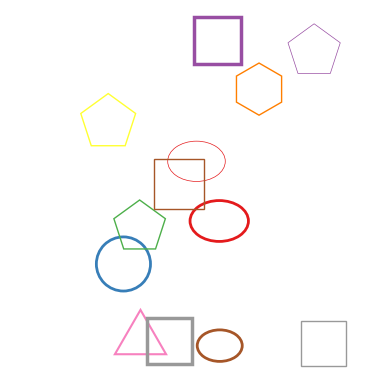[{"shape": "oval", "thickness": 2, "radius": 0.38, "center": [0.569, 0.426]}, {"shape": "oval", "thickness": 0.5, "radius": 0.37, "center": [0.51, 0.581]}, {"shape": "circle", "thickness": 2, "radius": 0.35, "center": [0.321, 0.314]}, {"shape": "pentagon", "thickness": 1, "radius": 0.35, "center": [0.363, 0.41]}, {"shape": "pentagon", "thickness": 0.5, "radius": 0.36, "center": [0.816, 0.867]}, {"shape": "square", "thickness": 2.5, "radius": 0.31, "center": [0.566, 0.894]}, {"shape": "hexagon", "thickness": 1, "radius": 0.34, "center": [0.673, 0.769]}, {"shape": "pentagon", "thickness": 1, "radius": 0.37, "center": [0.281, 0.682]}, {"shape": "oval", "thickness": 2, "radius": 0.29, "center": [0.571, 0.102]}, {"shape": "square", "thickness": 1, "radius": 0.33, "center": [0.464, 0.523]}, {"shape": "triangle", "thickness": 1.5, "radius": 0.38, "center": [0.365, 0.118]}, {"shape": "square", "thickness": 2.5, "radius": 0.3, "center": [0.44, 0.115]}, {"shape": "square", "thickness": 1, "radius": 0.29, "center": [0.841, 0.108]}]